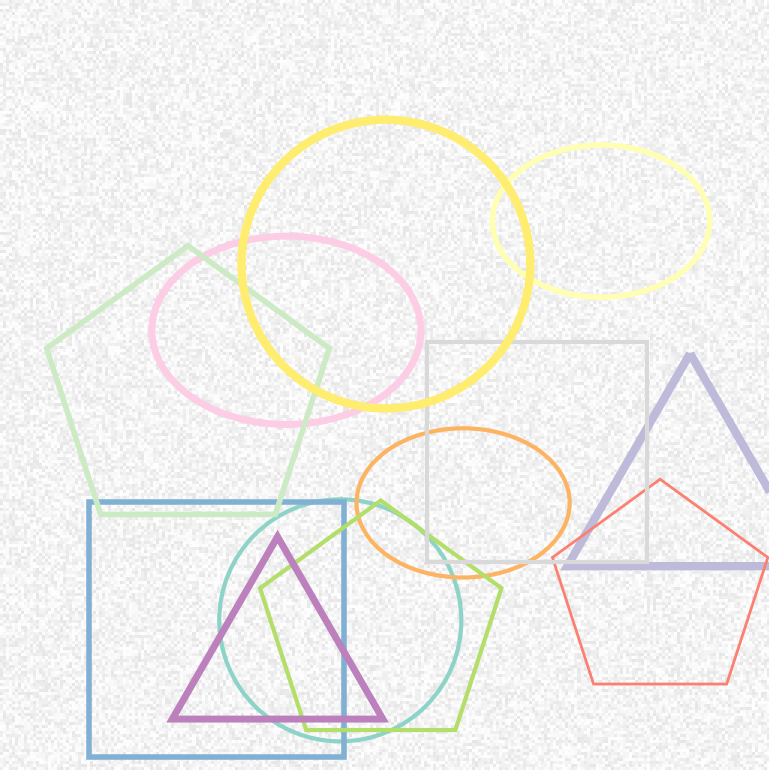[{"shape": "circle", "thickness": 1.5, "radius": 0.79, "center": [0.442, 0.194]}, {"shape": "oval", "thickness": 2, "radius": 0.71, "center": [0.781, 0.713]}, {"shape": "triangle", "thickness": 3, "radius": 0.92, "center": [0.896, 0.357]}, {"shape": "pentagon", "thickness": 1, "radius": 0.74, "center": [0.857, 0.231]}, {"shape": "square", "thickness": 2, "radius": 0.83, "center": [0.281, 0.182]}, {"shape": "oval", "thickness": 1.5, "radius": 0.69, "center": [0.601, 0.347]}, {"shape": "pentagon", "thickness": 1.5, "radius": 0.82, "center": [0.495, 0.185]}, {"shape": "oval", "thickness": 2.5, "radius": 0.87, "center": [0.372, 0.571]}, {"shape": "square", "thickness": 1.5, "radius": 0.71, "center": [0.698, 0.413]}, {"shape": "triangle", "thickness": 2.5, "radius": 0.79, "center": [0.36, 0.145]}, {"shape": "pentagon", "thickness": 2, "radius": 0.96, "center": [0.244, 0.488]}, {"shape": "circle", "thickness": 3, "radius": 0.94, "center": [0.501, 0.657]}]